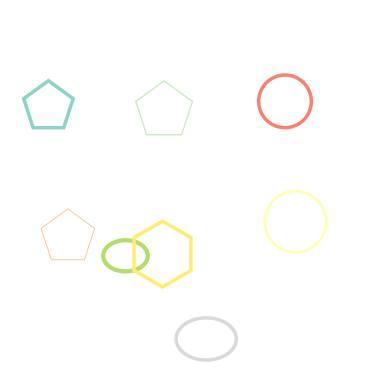[{"shape": "pentagon", "thickness": 2.5, "radius": 0.34, "center": [0.126, 0.723]}, {"shape": "circle", "thickness": 2, "radius": 0.4, "center": [0.767, 0.424]}, {"shape": "circle", "thickness": 2.5, "radius": 0.34, "center": [0.74, 0.737]}, {"shape": "pentagon", "thickness": 0.5, "radius": 0.37, "center": [0.176, 0.384]}, {"shape": "oval", "thickness": 3, "radius": 0.29, "center": [0.326, 0.336]}, {"shape": "oval", "thickness": 2.5, "radius": 0.39, "center": [0.536, 0.12]}, {"shape": "pentagon", "thickness": 1, "radius": 0.39, "center": [0.426, 0.713]}, {"shape": "hexagon", "thickness": 2.5, "radius": 0.43, "center": [0.422, 0.34]}]